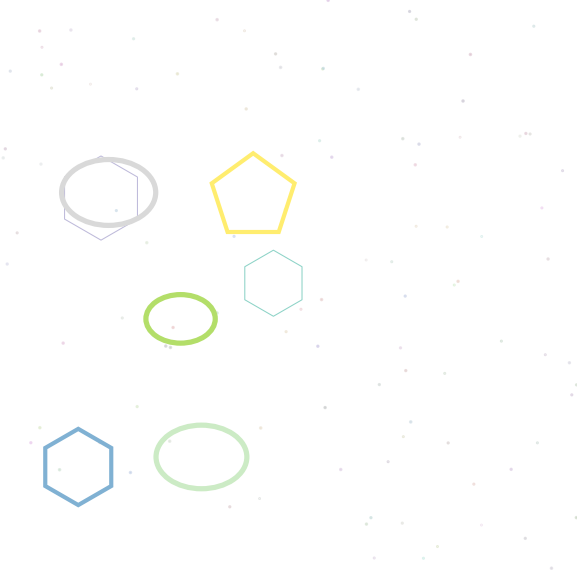[{"shape": "hexagon", "thickness": 0.5, "radius": 0.29, "center": [0.473, 0.509]}, {"shape": "hexagon", "thickness": 0.5, "radius": 0.36, "center": [0.175, 0.656]}, {"shape": "hexagon", "thickness": 2, "radius": 0.33, "center": [0.136, 0.191]}, {"shape": "oval", "thickness": 2.5, "radius": 0.3, "center": [0.313, 0.447]}, {"shape": "oval", "thickness": 2.5, "radius": 0.41, "center": [0.188, 0.666]}, {"shape": "oval", "thickness": 2.5, "radius": 0.39, "center": [0.349, 0.208]}, {"shape": "pentagon", "thickness": 2, "radius": 0.38, "center": [0.438, 0.658]}]